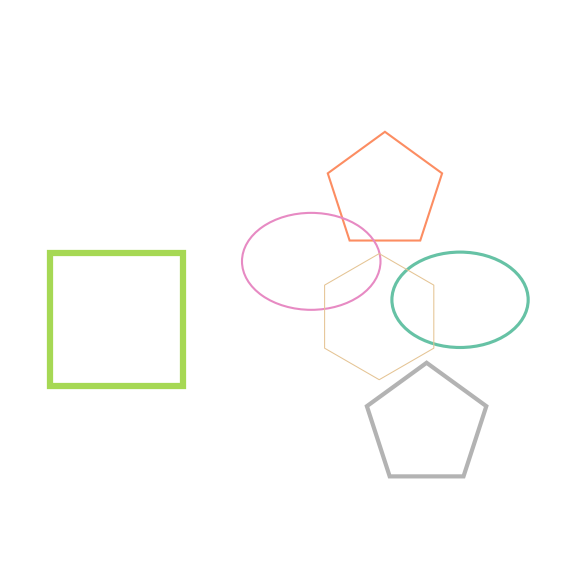[{"shape": "oval", "thickness": 1.5, "radius": 0.59, "center": [0.797, 0.48]}, {"shape": "pentagon", "thickness": 1, "radius": 0.52, "center": [0.667, 0.667]}, {"shape": "oval", "thickness": 1, "radius": 0.6, "center": [0.539, 0.547]}, {"shape": "square", "thickness": 3, "radius": 0.58, "center": [0.202, 0.445]}, {"shape": "hexagon", "thickness": 0.5, "radius": 0.55, "center": [0.657, 0.451]}, {"shape": "pentagon", "thickness": 2, "radius": 0.54, "center": [0.739, 0.262]}]